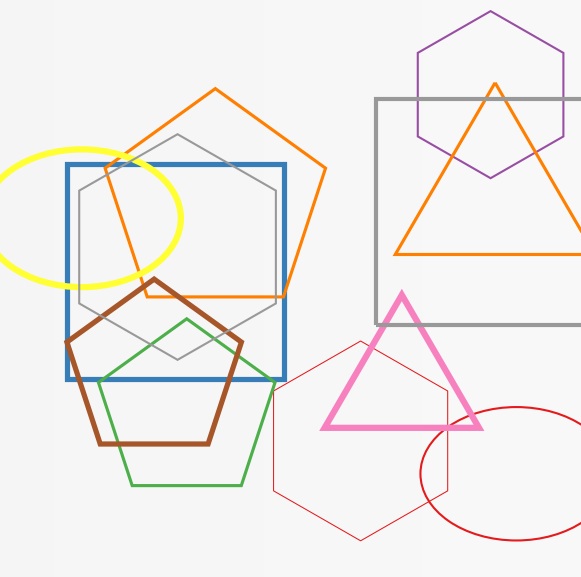[{"shape": "hexagon", "thickness": 0.5, "radius": 0.86, "center": [0.62, 0.236]}, {"shape": "oval", "thickness": 1, "radius": 0.83, "center": [0.888, 0.179]}, {"shape": "square", "thickness": 2.5, "radius": 0.93, "center": [0.302, 0.53]}, {"shape": "pentagon", "thickness": 1.5, "radius": 0.8, "center": [0.321, 0.287]}, {"shape": "hexagon", "thickness": 1, "radius": 0.72, "center": [0.844, 0.835]}, {"shape": "pentagon", "thickness": 1.5, "radius": 1.0, "center": [0.37, 0.646]}, {"shape": "triangle", "thickness": 1.5, "radius": 0.99, "center": [0.852, 0.658]}, {"shape": "oval", "thickness": 3, "radius": 0.85, "center": [0.141, 0.621]}, {"shape": "pentagon", "thickness": 2.5, "radius": 0.79, "center": [0.265, 0.358]}, {"shape": "triangle", "thickness": 3, "radius": 0.77, "center": [0.691, 0.335]}, {"shape": "square", "thickness": 2, "radius": 0.98, "center": [0.842, 0.632]}, {"shape": "hexagon", "thickness": 1, "radius": 0.98, "center": [0.305, 0.571]}]